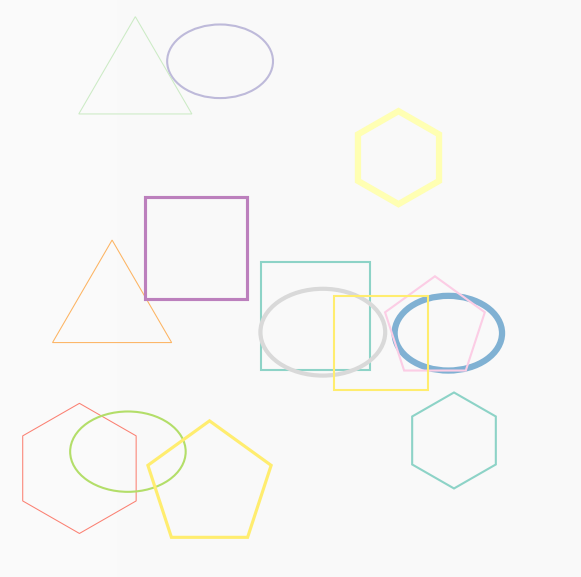[{"shape": "hexagon", "thickness": 1, "radius": 0.42, "center": [0.781, 0.236]}, {"shape": "square", "thickness": 1, "radius": 0.47, "center": [0.544, 0.452]}, {"shape": "hexagon", "thickness": 3, "radius": 0.4, "center": [0.686, 0.726]}, {"shape": "oval", "thickness": 1, "radius": 0.46, "center": [0.379, 0.893]}, {"shape": "hexagon", "thickness": 0.5, "radius": 0.56, "center": [0.137, 0.188]}, {"shape": "oval", "thickness": 3, "radius": 0.46, "center": [0.771, 0.422]}, {"shape": "triangle", "thickness": 0.5, "radius": 0.59, "center": [0.193, 0.465]}, {"shape": "oval", "thickness": 1, "radius": 0.5, "center": [0.22, 0.217]}, {"shape": "pentagon", "thickness": 1, "radius": 0.45, "center": [0.748, 0.431]}, {"shape": "oval", "thickness": 2, "radius": 0.54, "center": [0.555, 0.424]}, {"shape": "square", "thickness": 1.5, "radius": 0.44, "center": [0.337, 0.57]}, {"shape": "triangle", "thickness": 0.5, "radius": 0.56, "center": [0.233, 0.858]}, {"shape": "pentagon", "thickness": 1.5, "radius": 0.56, "center": [0.36, 0.159]}, {"shape": "square", "thickness": 1, "radius": 0.4, "center": [0.656, 0.405]}]